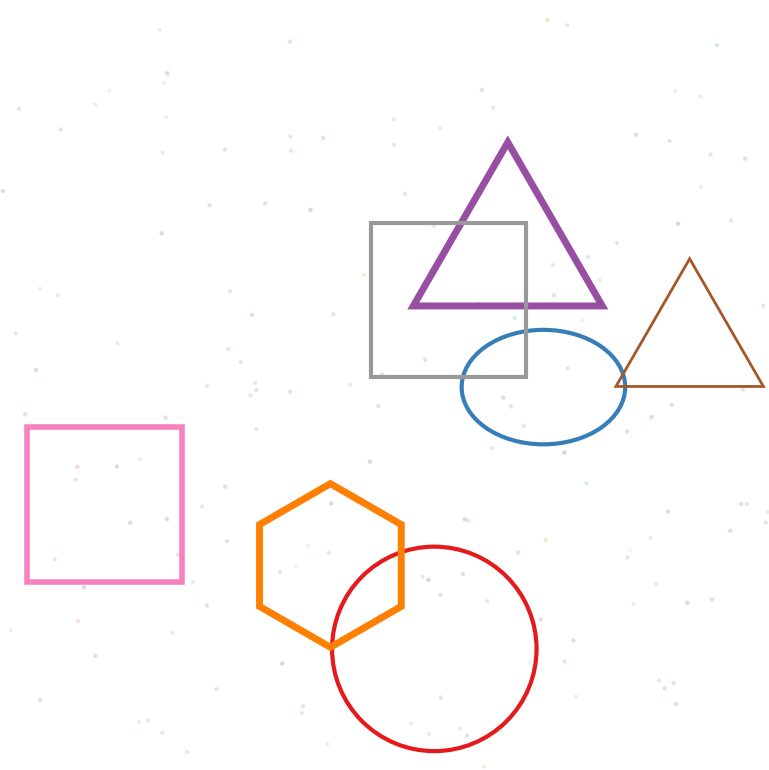[{"shape": "circle", "thickness": 1.5, "radius": 0.66, "center": [0.564, 0.157]}, {"shape": "oval", "thickness": 1.5, "radius": 0.53, "center": [0.706, 0.497]}, {"shape": "triangle", "thickness": 2.5, "radius": 0.71, "center": [0.659, 0.674]}, {"shape": "hexagon", "thickness": 2.5, "radius": 0.53, "center": [0.429, 0.266]}, {"shape": "triangle", "thickness": 1, "radius": 0.55, "center": [0.896, 0.553]}, {"shape": "square", "thickness": 2, "radius": 0.5, "center": [0.136, 0.345]}, {"shape": "square", "thickness": 1.5, "radius": 0.5, "center": [0.582, 0.61]}]